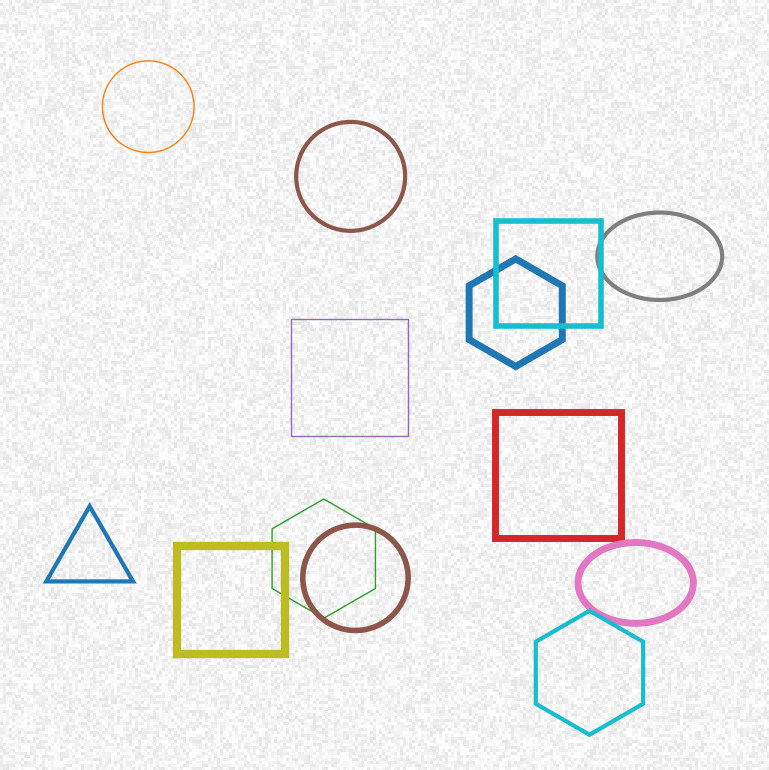[{"shape": "triangle", "thickness": 1.5, "radius": 0.33, "center": [0.116, 0.277]}, {"shape": "hexagon", "thickness": 2.5, "radius": 0.35, "center": [0.67, 0.594]}, {"shape": "circle", "thickness": 0.5, "radius": 0.3, "center": [0.193, 0.861]}, {"shape": "hexagon", "thickness": 0.5, "radius": 0.39, "center": [0.42, 0.274]}, {"shape": "square", "thickness": 2.5, "radius": 0.41, "center": [0.725, 0.383]}, {"shape": "square", "thickness": 0.5, "radius": 0.38, "center": [0.453, 0.51]}, {"shape": "circle", "thickness": 1.5, "radius": 0.35, "center": [0.455, 0.771]}, {"shape": "circle", "thickness": 2, "radius": 0.34, "center": [0.462, 0.25]}, {"shape": "oval", "thickness": 2.5, "radius": 0.37, "center": [0.826, 0.243]}, {"shape": "oval", "thickness": 1.5, "radius": 0.41, "center": [0.857, 0.667]}, {"shape": "square", "thickness": 3, "radius": 0.35, "center": [0.3, 0.221]}, {"shape": "square", "thickness": 2, "radius": 0.34, "center": [0.712, 0.644]}, {"shape": "hexagon", "thickness": 1.5, "radius": 0.4, "center": [0.766, 0.126]}]